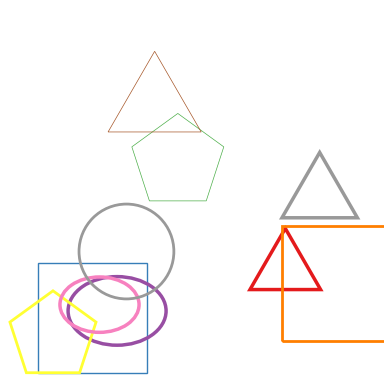[{"shape": "triangle", "thickness": 2.5, "radius": 0.53, "center": [0.741, 0.301]}, {"shape": "square", "thickness": 1, "radius": 0.71, "center": [0.24, 0.174]}, {"shape": "pentagon", "thickness": 0.5, "radius": 0.63, "center": [0.462, 0.58]}, {"shape": "oval", "thickness": 2.5, "radius": 0.64, "center": [0.304, 0.192]}, {"shape": "square", "thickness": 2, "radius": 0.75, "center": [0.881, 0.264]}, {"shape": "pentagon", "thickness": 2, "radius": 0.59, "center": [0.138, 0.127]}, {"shape": "triangle", "thickness": 0.5, "radius": 0.7, "center": [0.402, 0.727]}, {"shape": "oval", "thickness": 2.5, "radius": 0.51, "center": [0.258, 0.209]}, {"shape": "circle", "thickness": 2, "radius": 0.62, "center": [0.328, 0.347]}, {"shape": "triangle", "thickness": 2.5, "radius": 0.57, "center": [0.83, 0.491]}]